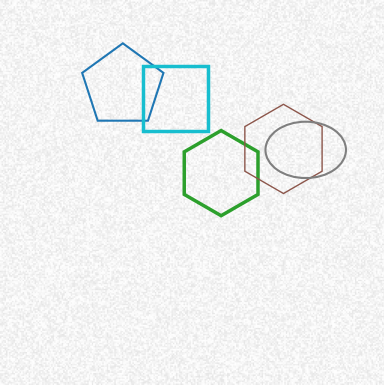[{"shape": "pentagon", "thickness": 1.5, "radius": 0.56, "center": [0.319, 0.776]}, {"shape": "hexagon", "thickness": 2.5, "radius": 0.55, "center": [0.574, 0.55]}, {"shape": "hexagon", "thickness": 1, "radius": 0.58, "center": [0.736, 0.613]}, {"shape": "oval", "thickness": 1.5, "radius": 0.52, "center": [0.794, 0.611]}, {"shape": "square", "thickness": 2.5, "radius": 0.42, "center": [0.456, 0.745]}]